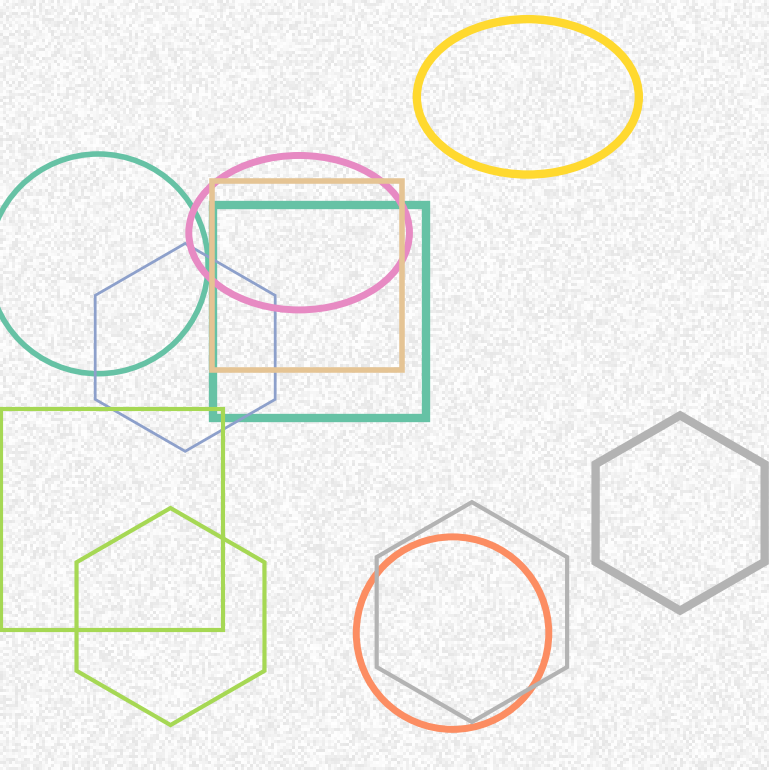[{"shape": "circle", "thickness": 2, "radius": 0.71, "center": [0.128, 0.657]}, {"shape": "square", "thickness": 3, "radius": 0.69, "center": [0.415, 0.596]}, {"shape": "circle", "thickness": 2.5, "radius": 0.63, "center": [0.588, 0.178]}, {"shape": "hexagon", "thickness": 1, "radius": 0.67, "center": [0.241, 0.549]}, {"shape": "oval", "thickness": 2.5, "radius": 0.72, "center": [0.388, 0.698]}, {"shape": "hexagon", "thickness": 1.5, "radius": 0.7, "center": [0.221, 0.199]}, {"shape": "square", "thickness": 1.5, "radius": 0.72, "center": [0.146, 0.325]}, {"shape": "oval", "thickness": 3, "radius": 0.72, "center": [0.686, 0.874]}, {"shape": "square", "thickness": 2, "radius": 0.61, "center": [0.399, 0.643]}, {"shape": "hexagon", "thickness": 1.5, "radius": 0.71, "center": [0.613, 0.205]}, {"shape": "hexagon", "thickness": 3, "radius": 0.63, "center": [0.883, 0.334]}]